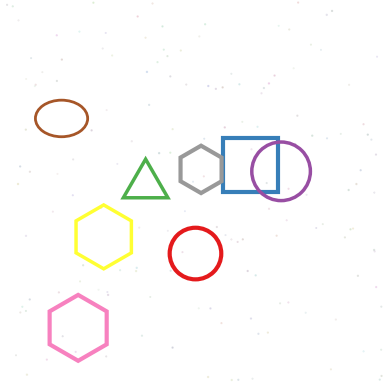[{"shape": "circle", "thickness": 3, "radius": 0.34, "center": [0.508, 0.341]}, {"shape": "square", "thickness": 3, "radius": 0.35, "center": [0.651, 0.571]}, {"shape": "triangle", "thickness": 2.5, "radius": 0.33, "center": [0.378, 0.52]}, {"shape": "circle", "thickness": 2.5, "radius": 0.38, "center": [0.73, 0.555]}, {"shape": "hexagon", "thickness": 2.5, "radius": 0.41, "center": [0.269, 0.385]}, {"shape": "oval", "thickness": 2, "radius": 0.34, "center": [0.16, 0.692]}, {"shape": "hexagon", "thickness": 3, "radius": 0.43, "center": [0.203, 0.148]}, {"shape": "hexagon", "thickness": 3, "radius": 0.31, "center": [0.522, 0.56]}]